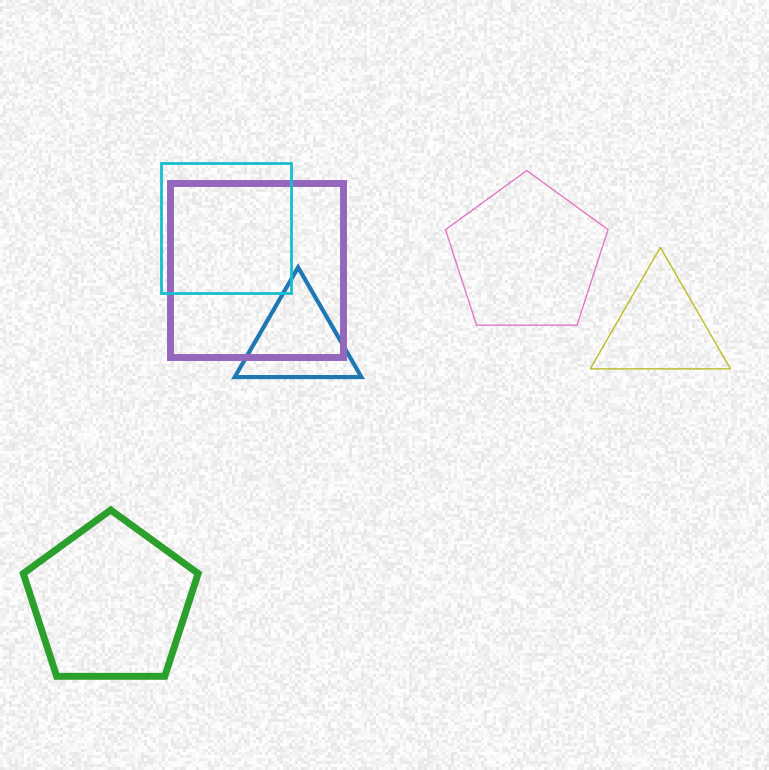[{"shape": "triangle", "thickness": 1.5, "radius": 0.47, "center": [0.387, 0.558]}, {"shape": "pentagon", "thickness": 2.5, "radius": 0.6, "center": [0.144, 0.218]}, {"shape": "square", "thickness": 2.5, "radius": 0.56, "center": [0.333, 0.65]}, {"shape": "pentagon", "thickness": 0.5, "radius": 0.55, "center": [0.684, 0.667]}, {"shape": "triangle", "thickness": 0.5, "radius": 0.53, "center": [0.858, 0.574]}, {"shape": "square", "thickness": 1, "radius": 0.42, "center": [0.294, 0.704]}]